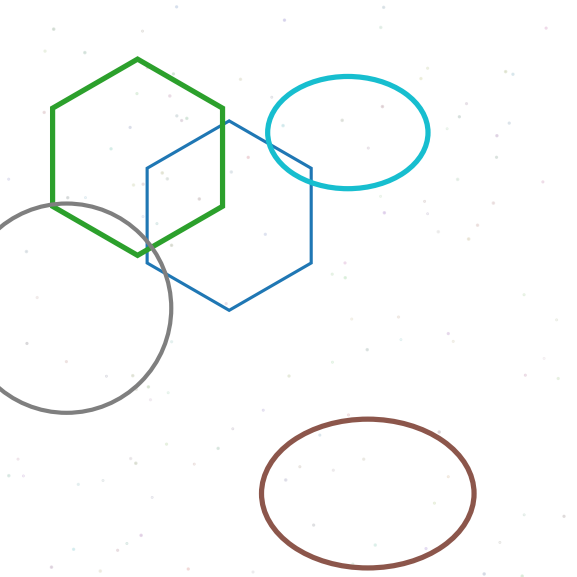[{"shape": "hexagon", "thickness": 1.5, "radius": 0.82, "center": [0.397, 0.626]}, {"shape": "hexagon", "thickness": 2.5, "radius": 0.85, "center": [0.238, 0.727]}, {"shape": "oval", "thickness": 2.5, "radius": 0.92, "center": [0.637, 0.145]}, {"shape": "circle", "thickness": 2, "radius": 0.91, "center": [0.115, 0.465]}, {"shape": "oval", "thickness": 2.5, "radius": 0.69, "center": [0.602, 0.77]}]